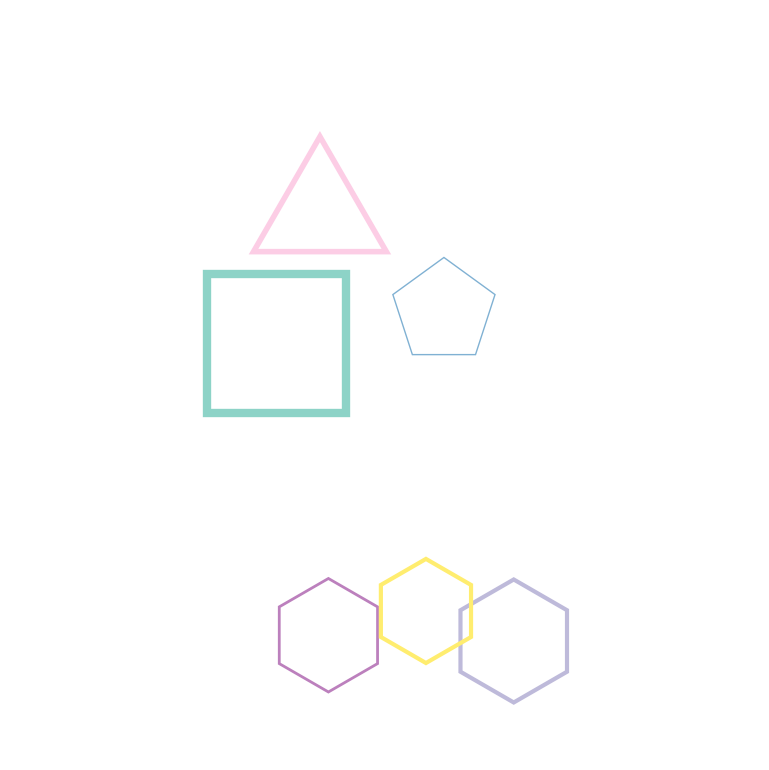[{"shape": "square", "thickness": 3, "radius": 0.45, "center": [0.36, 0.554]}, {"shape": "hexagon", "thickness": 1.5, "radius": 0.4, "center": [0.667, 0.168]}, {"shape": "pentagon", "thickness": 0.5, "radius": 0.35, "center": [0.577, 0.596]}, {"shape": "triangle", "thickness": 2, "radius": 0.5, "center": [0.416, 0.723]}, {"shape": "hexagon", "thickness": 1, "radius": 0.37, "center": [0.427, 0.175]}, {"shape": "hexagon", "thickness": 1.5, "radius": 0.34, "center": [0.553, 0.207]}]